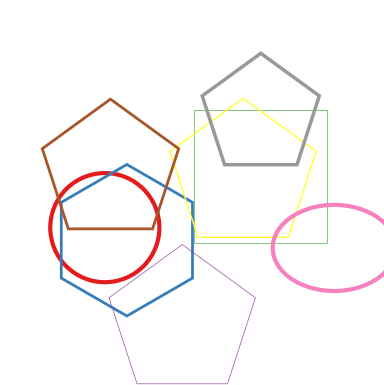[{"shape": "circle", "thickness": 3, "radius": 0.71, "center": [0.272, 0.409]}, {"shape": "hexagon", "thickness": 2, "radius": 0.98, "center": [0.33, 0.376]}, {"shape": "square", "thickness": 0.5, "radius": 0.86, "center": [0.677, 0.542]}, {"shape": "pentagon", "thickness": 0.5, "radius": 1.0, "center": [0.473, 0.165]}, {"shape": "pentagon", "thickness": 1, "radius": 1.0, "center": [0.631, 0.545]}, {"shape": "pentagon", "thickness": 2, "radius": 0.93, "center": [0.287, 0.556]}, {"shape": "oval", "thickness": 3, "radius": 0.8, "center": [0.868, 0.356]}, {"shape": "pentagon", "thickness": 2.5, "radius": 0.8, "center": [0.677, 0.702]}]